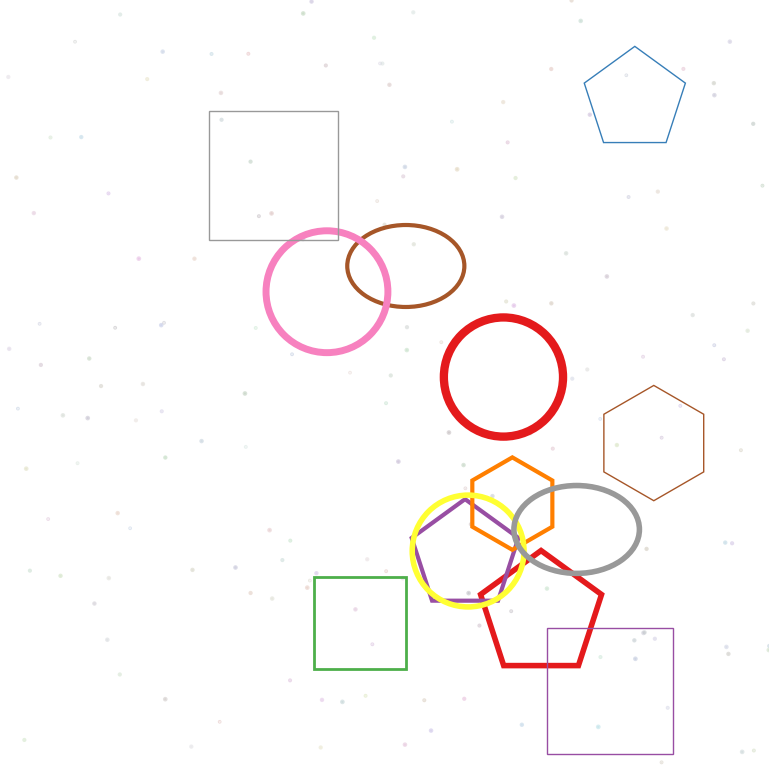[{"shape": "circle", "thickness": 3, "radius": 0.39, "center": [0.654, 0.51]}, {"shape": "pentagon", "thickness": 2, "radius": 0.41, "center": [0.703, 0.202]}, {"shape": "pentagon", "thickness": 0.5, "radius": 0.35, "center": [0.824, 0.871]}, {"shape": "square", "thickness": 1, "radius": 0.3, "center": [0.467, 0.191]}, {"shape": "square", "thickness": 0.5, "radius": 0.41, "center": [0.793, 0.103]}, {"shape": "pentagon", "thickness": 1.5, "radius": 0.36, "center": [0.604, 0.279]}, {"shape": "hexagon", "thickness": 1.5, "radius": 0.3, "center": [0.665, 0.346]}, {"shape": "circle", "thickness": 2, "radius": 0.36, "center": [0.608, 0.284]}, {"shape": "hexagon", "thickness": 0.5, "radius": 0.37, "center": [0.849, 0.425]}, {"shape": "oval", "thickness": 1.5, "radius": 0.38, "center": [0.527, 0.655]}, {"shape": "circle", "thickness": 2.5, "radius": 0.4, "center": [0.425, 0.621]}, {"shape": "square", "thickness": 0.5, "radius": 0.42, "center": [0.355, 0.772]}, {"shape": "oval", "thickness": 2, "radius": 0.41, "center": [0.749, 0.312]}]